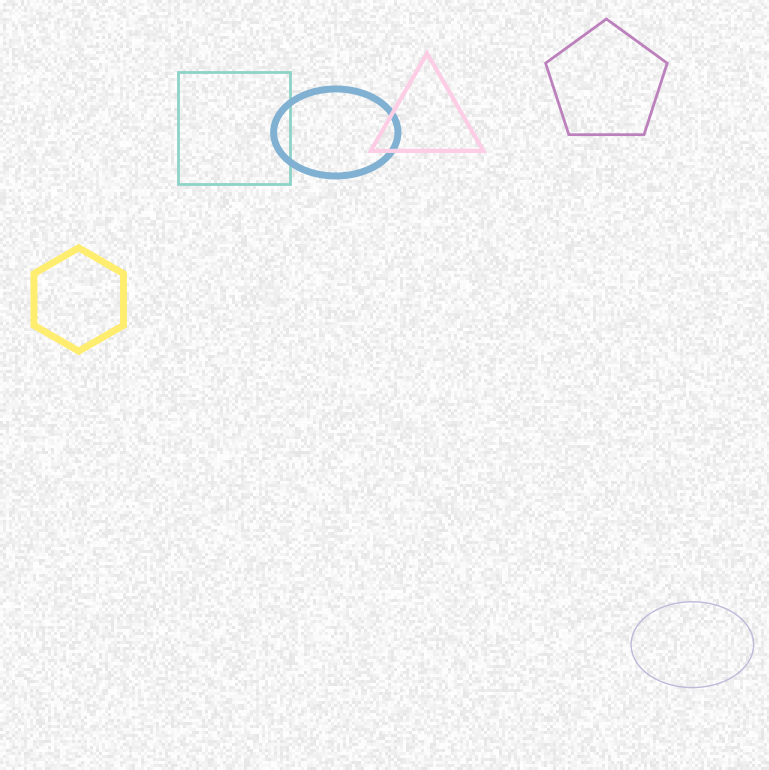[{"shape": "square", "thickness": 1, "radius": 0.37, "center": [0.304, 0.833]}, {"shape": "oval", "thickness": 0.5, "radius": 0.4, "center": [0.899, 0.163]}, {"shape": "oval", "thickness": 2.5, "radius": 0.4, "center": [0.436, 0.828]}, {"shape": "triangle", "thickness": 1.5, "radius": 0.42, "center": [0.555, 0.846]}, {"shape": "pentagon", "thickness": 1, "radius": 0.42, "center": [0.788, 0.892]}, {"shape": "hexagon", "thickness": 2.5, "radius": 0.34, "center": [0.102, 0.611]}]